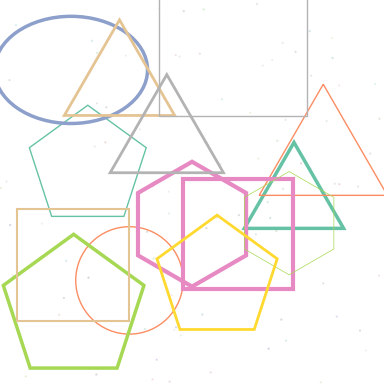[{"shape": "pentagon", "thickness": 1, "radius": 0.8, "center": [0.228, 0.567]}, {"shape": "triangle", "thickness": 2.5, "radius": 0.74, "center": [0.764, 0.481]}, {"shape": "triangle", "thickness": 1, "radius": 0.96, "center": [0.84, 0.589]}, {"shape": "circle", "thickness": 1, "radius": 0.7, "center": [0.336, 0.272]}, {"shape": "oval", "thickness": 2.5, "radius": 0.99, "center": [0.184, 0.818]}, {"shape": "hexagon", "thickness": 3, "radius": 0.81, "center": [0.499, 0.418]}, {"shape": "square", "thickness": 3, "radius": 0.71, "center": [0.619, 0.393]}, {"shape": "hexagon", "thickness": 0.5, "radius": 0.67, "center": [0.751, 0.42]}, {"shape": "pentagon", "thickness": 2.5, "radius": 0.96, "center": [0.191, 0.199]}, {"shape": "pentagon", "thickness": 2, "radius": 0.82, "center": [0.564, 0.277]}, {"shape": "square", "thickness": 1.5, "radius": 0.72, "center": [0.19, 0.312]}, {"shape": "triangle", "thickness": 2, "radius": 0.83, "center": [0.31, 0.783]}, {"shape": "square", "thickness": 1, "radius": 0.96, "center": [0.605, 0.889]}, {"shape": "triangle", "thickness": 2, "radius": 0.85, "center": [0.433, 0.636]}]